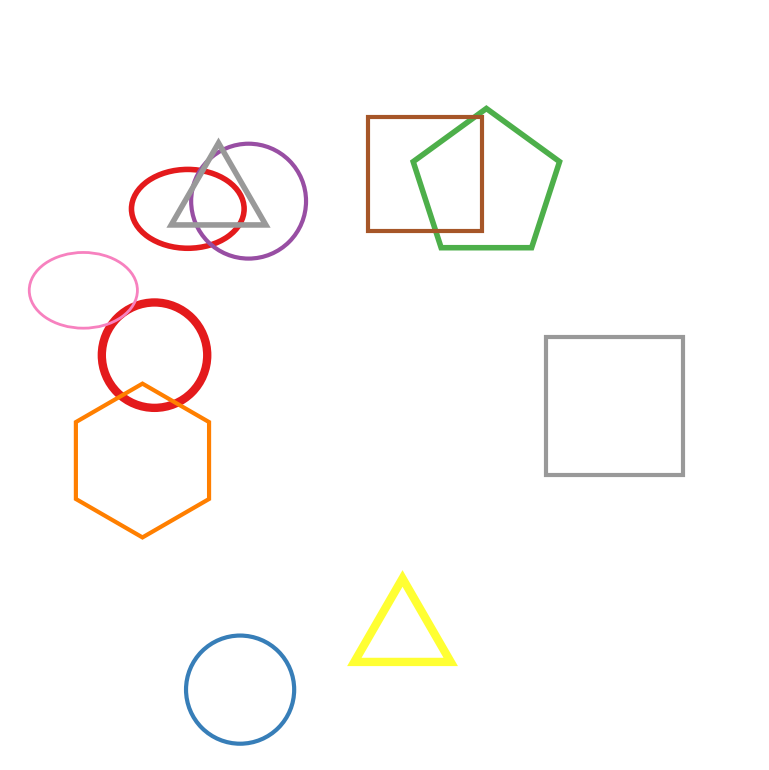[{"shape": "circle", "thickness": 3, "radius": 0.34, "center": [0.201, 0.539]}, {"shape": "oval", "thickness": 2, "radius": 0.37, "center": [0.244, 0.729]}, {"shape": "circle", "thickness": 1.5, "radius": 0.35, "center": [0.312, 0.104]}, {"shape": "pentagon", "thickness": 2, "radius": 0.5, "center": [0.632, 0.759]}, {"shape": "circle", "thickness": 1.5, "radius": 0.37, "center": [0.323, 0.739]}, {"shape": "hexagon", "thickness": 1.5, "radius": 0.5, "center": [0.185, 0.402]}, {"shape": "triangle", "thickness": 3, "radius": 0.36, "center": [0.523, 0.176]}, {"shape": "square", "thickness": 1.5, "radius": 0.37, "center": [0.552, 0.774]}, {"shape": "oval", "thickness": 1, "radius": 0.35, "center": [0.108, 0.623]}, {"shape": "triangle", "thickness": 2, "radius": 0.35, "center": [0.284, 0.743]}, {"shape": "square", "thickness": 1.5, "radius": 0.45, "center": [0.798, 0.473]}]